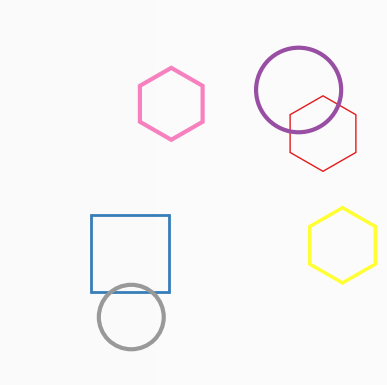[{"shape": "hexagon", "thickness": 1, "radius": 0.49, "center": [0.834, 0.653]}, {"shape": "square", "thickness": 2, "radius": 0.5, "center": [0.334, 0.342]}, {"shape": "circle", "thickness": 3, "radius": 0.55, "center": [0.771, 0.766]}, {"shape": "hexagon", "thickness": 2.5, "radius": 0.49, "center": [0.884, 0.363]}, {"shape": "hexagon", "thickness": 3, "radius": 0.47, "center": [0.442, 0.73]}, {"shape": "circle", "thickness": 3, "radius": 0.42, "center": [0.339, 0.177]}]